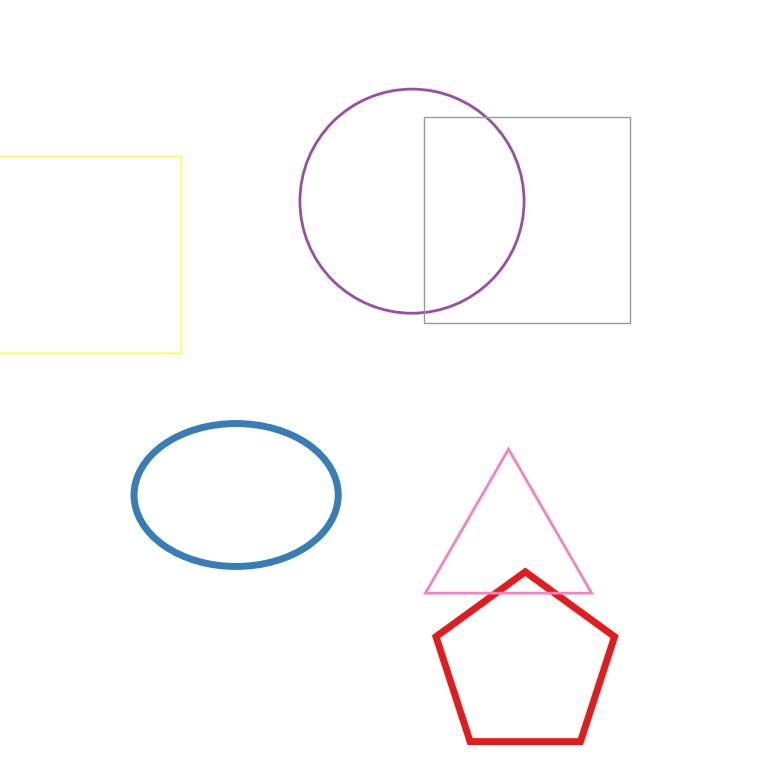[{"shape": "pentagon", "thickness": 2.5, "radius": 0.61, "center": [0.682, 0.135]}, {"shape": "oval", "thickness": 2.5, "radius": 0.66, "center": [0.307, 0.357]}, {"shape": "circle", "thickness": 1, "radius": 0.73, "center": [0.535, 0.739]}, {"shape": "square", "thickness": 0.5, "radius": 0.64, "center": [0.107, 0.669]}, {"shape": "triangle", "thickness": 1, "radius": 0.62, "center": [0.66, 0.292]}, {"shape": "square", "thickness": 0.5, "radius": 0.67, "center": [0.685, 0.714]}]